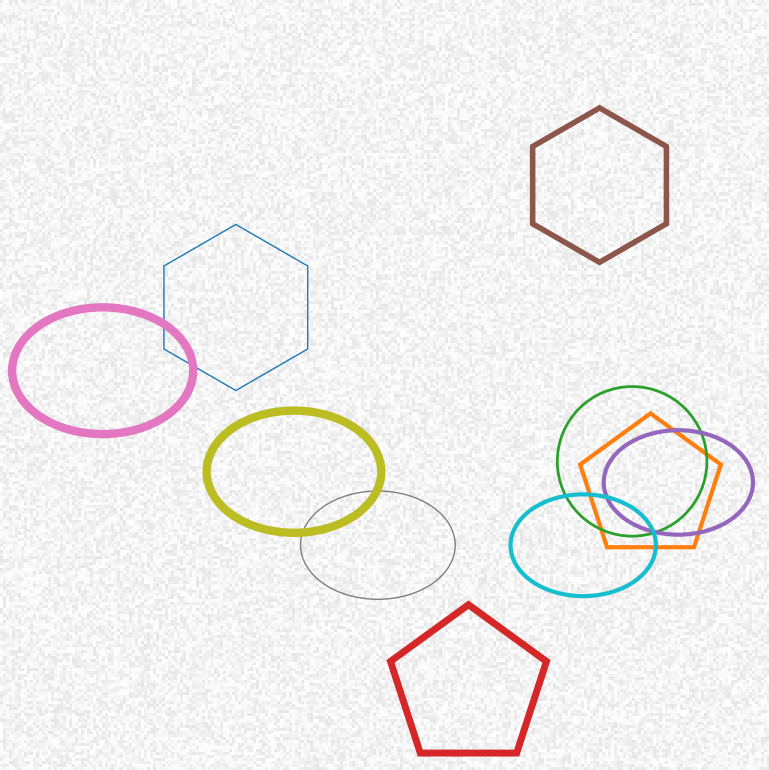[{"shape": "hexagon", "thickness": 0.5, "radius": 0.54, "center": [0.306, 0.601]}, {"shape": "pentagon", "thickness": 1.5, "radius": 0.48, "center": [0.845, 0.367]}, {"shape": "circle", "thickness": 1, "radius": 0.49, "center": [0.821, 0.401]}, {"shape": "pentagon", "thickness": 2.5, "radius": 0.53, "center": [0.608, 0.108]}, {"shape": "oval", "thickness": 1.5, "radius": 0.48, "center": [0.881, 0.373]}, {"shape": "hexagon", "thickness": 2, "radius": 0.5, "center": [0.779, 0.76]}, {"shape": "oval", "thickness": 3, "radius": 0.59, "center": [0.133, 0.519]}, {"shape": "oval", "thickness": 0.5, "radius": 0.5, "center": [0.491, 0.292]}, {"shape": "oval", "thickness": 3, "radius": 0.57, "center": [0.382, 0.387]}, {"shape": "oval", "thickness": 1.5, "radius": 0.47, "center": [0.757, 0.292]}]